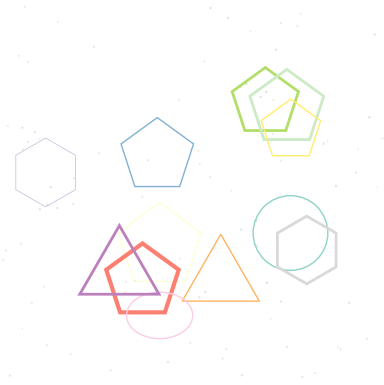[{"shape": "circle", "thickness": 1, "radius": 0.48, "center": [0.755, 0.395]}, {"shape": "pentagon", "thickness": 0.5, "radius": 0.57, "center": [0.415, 0.36]}, {"shape": "hexagon", "thickness": 0.5, "radius": 0.45, "center": [0.119, 0.552]}, {"shape": "pentagon", "thickness": 3, "radius": 0.49, "center": [0.37, 0.269]}, {"shape": "pentagon", "thickness": 1, "radius": 0.49, "center": [0.409, 0.596]}, {"shape": "triangle", "thickness": 1, "radius": 0.58, "center": [0.573, 0.276]}, {"shape": "pentagon", "thickness": 2, "radius": 0.45, "center": [0.689, 0.734]}, {"shape": "oval", "thickness": 1, "radius": 0.43, "center": [0.415, 0.181]}, {"shape": "hexagon", "thickness": 2, "radius": 0.44, "center": [0.797, 0.351]}, {"shape": "triangle", "thickness": 2, "radius": 0.59, "center": [0.31, 0.295]}, {"shape": "pentagon", "thickness": 2, "radius": 0.5, "center": [0.745, 0.719]}, {"shape": "pentagon", "thickness": 1, "radius": 0.41, "center": [0.756, 0.661]}]